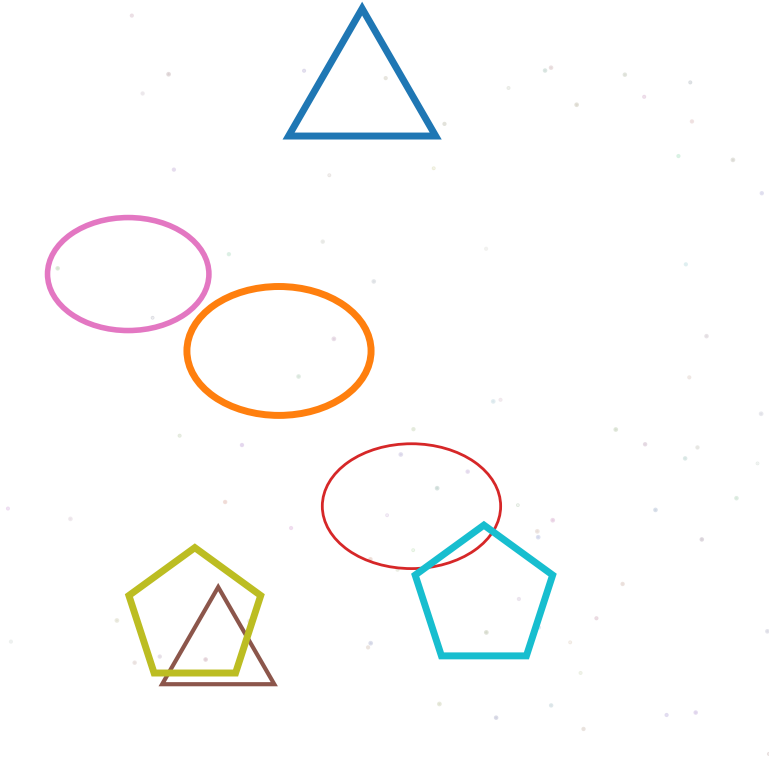[{"shape": "triangle", "thickness": 2.5, "radius": 0.55, "center": [0.47, 0.878]}, {"shape": "oval", "thickness": 2.5, "radius": 0.6, "center": [0.362, 0.544]}, {"shape": "oval", "thickness": 1, "radius": 0.58, "center": [0.534, 0.343]}, {"shape": "triangle", "thickness": 1.5, "radius": 0.42, "center": [0.283, 0.153]}, {"shape": "oval", "thickness": 2, "radius": 0.52, "center": [0.167, 0.644]}, {"shape": "pentagon", "thickness": 2.5, "radius": 0.45, "center": [0.253, 0.199]}, {"shape": "pentagon", "thickness": 2.5, "radius": 0.47, "center": [0.628, 0.224]}]